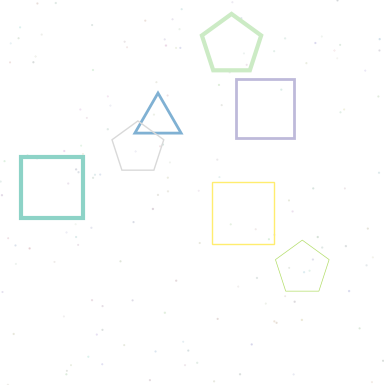[{"shape": "square", "thickness": 3, "radius": 0.4, "center": [0.135, 0.513]}, {"shape": "square", "thickness": 2, "radius": 0.38, "center": [0.688, 0.718]}, {"shape": "triangle", "thickness": 2, "radius": 0.35, "center": [0.41, 0.689]}, {"shape": "pentagon", "thickness": 0.5, "radius": 0.37, "center": [0.785, 0.303]}, {"shape": "pentagon", "thickness": 1, "radius": 0.35, "center": [0.358, 0.615]}, {"shape": "pentagon", "thickness": 3, "radius": 0.4, "center": [0.601, 0.883]}, {"shape": "square", "thickness": 1, "radius": 0.4, "center": [0.63, 0.446]}]